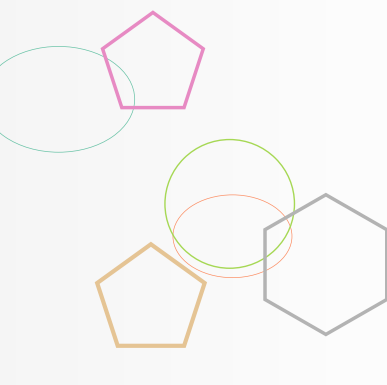[{"shape": "oval", "thickness": 0.5, "radius": 0.98, "center": [0.151, 0.742]}, {"shape": "oval", "thickness": 0.5, "radius": 0.77, "center": [0.6, 0.386]}, {"shape": "pentagon", "thickness": 2.5, "radius": 0.68, "center": [0.395, 0.831]}, {"shape": "circle", "thickness": 1, "radius": 0.84, "center": [0.593, 0.47]}, {"shape": "pentagon", "thickness": 3, "radius": 0.73, "center": [0.389, 0.22]}, {"shape": "hexagon", "thickness": 2.5, "radius": 0.91, "center": [0.841, 0.313]}]